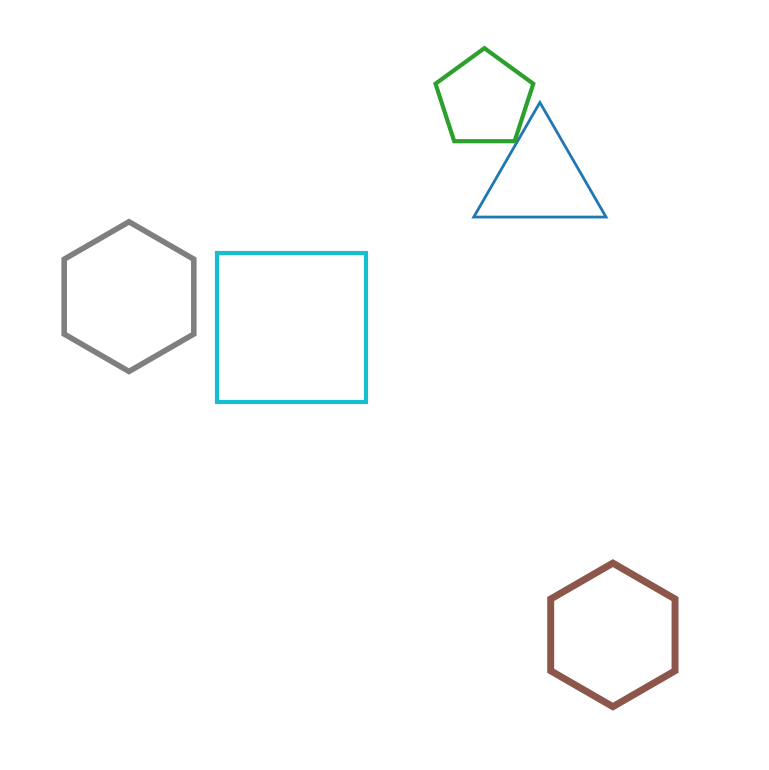[{"shape": "triangle", "thickness": 1, "radius": 0.5, "center": [0.701, 0.768]}, {"shape": "pentagon", "thickness": 1.5, "radius": 0.33, "center": [0.629, 0.871]}, {"shape": "hexagon", "thickness": 2.5, "radius": 0.47, "center": [0.796, 0.175]}, {"shape": "hexagon", "thickness": 2, "radius": 0.49, "center": [0.168, 0.615]}, {"shape": "square", "thickness": 1.5, "radius": 0.49, "center": [0.378, 0.575]}]